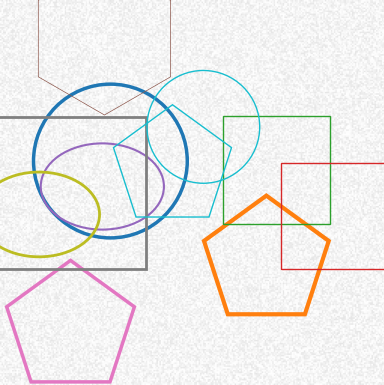[{"shape": "circle", "thickness": 2.5, "radius": 1.0, "center": [0.287, 0.582]}, {"shape": "pentagon", "thickness": 3, "radius": 0.85, "center": [0.692, 0.322]}, {"shape": "square", "thickness": 1, "radius": 0.7, "center": [0.718, 0.558]}, {"shape": "square", "thickness": 1, "radius": 0.69, "center": [0.869, 0.439]}, {"shape": "oval", "thickness": 1.5, "radius": 0.8, "center": [0.266, 0.516]}, {"shape": "hexagon", "thickness": 0.5, "radius": 0.99, "center": [0.271, 0.9]}, {"shape": "pentagon", "thickness": 2.5, "radius": 0.87, "center": [0.183, 0.149]}, {"shape": "square", "thickness": 2, "radius": 0.99, "center": [0.182, 0.499]}, {"shape": "oval", "thickness": 2, "radius": 0.79, "center": [0.101, 0.443]}, {"shape": "circle", "thickness": 1, "radius": 0.73, "center": [0.528, 0.67]}, {"shape": "pentagon", "thickness": 1, "radius": 0.81, "center": [0.448, 0.567]}]